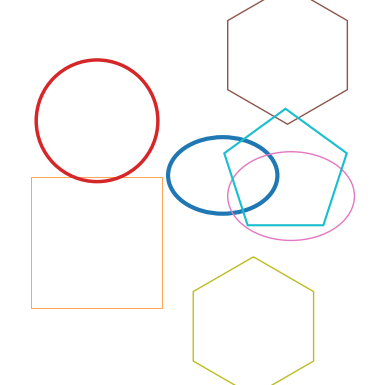[{"shape": "oval", "thickness": 3, "radius": 0.71, "center": [0.579, 0.544]}, {"shape": "square", "thickness": 0.5, "radius": 0.85, "center": [0.251, 0.369]}, {"shape": "circle", "thickness": 2.5, "radius": 0.79, "center": [0.252, 0.686]}, {"shape": "hexagon", "thickness": 1, "radius": 0.9, "center": [0.747, 0.857]}, {"shape": "oval", "thickness": 1, "radius": 0.82, "center": [0.756, 0.491]}, {"shape": "hexagon", "thickness": 1, "radius": 0.9, "center": [0.658, 0.152]}, {"shape": "pentagon", "thickness": 1.5, "radius": 0.84, "center": [0.742, 0.55]}]